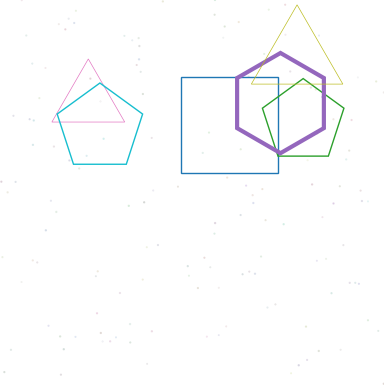[{"shape": "square", "thickness": 1, "radius": 0.63, "center": [0.596, 0.675]}, {"shape": "pentagon", "thickness": 1, "radius": 0.56, "center": [0.787, 0.685]}, {"shape": "hexagon", "thickness": 3, "radius": 0.65, "center": [0.729, 0.732]}, {"shape": "triangle", "thickness": 0.5, "radius": 0.55, "center": [0.229, 0.738]}, {"shape": "triangle", "thickness": 0.5, "radius": 0.69, "center": [0.772, 0.85]}, {"shape": "pentagon", "thickness": 1, "radius": 0.58, "center": [0.259, 0.668]}]